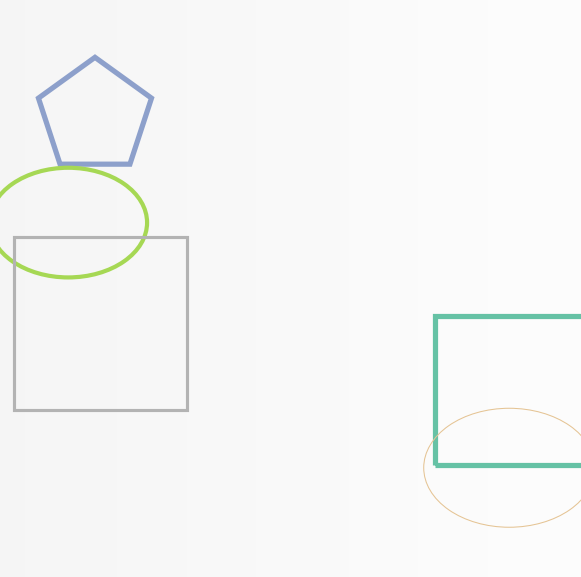[{"shape": "square", "thickness": 2.5, "radius": 0.65, "center": [0.878, 0.323]}, {"shape": "pentagon", "thickness": 2.5, "radius": 0.51, "center": [0.163, 0.798]}, {"shape": "oval", "thickness": 2, "radius": 0.68, "center": [0.117, 0.614]}, {"shape": "oval", "thickness": 0.5, "radius": 0.74, "center": [0.876, 0.189]}, {"shape": "square", "thickness": 1.5, "radius": 0.75, "center": [0.173, 0.439]}]